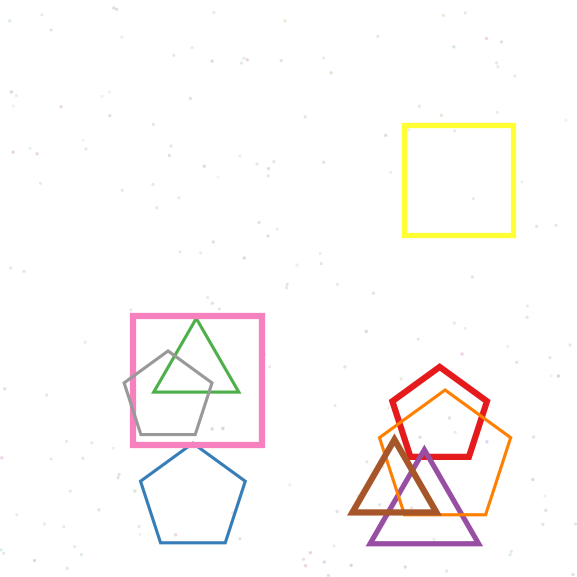[{"shape": "pentagon", "thickness": 3, "radius": 0.43, "center": [0.761, 0.278]}, {"shape": "pentagon", "thickness": 1.5, "radius": 0.48, "center": [0.334, 0.136]}, {"shape": "triangle", "thickness": 1.5, "radius": 0.43, "center": [0.34, 0.363]}, {"shape": "triangle", "thickness": 2.5, "radius": 0.54, "center": [0.735, 0.112]}, {"shape": "pentagon", "thickness": 1.5, "radius": 0.6, "center": [0.771, 0.204]}, {"shape": "square", "thickness": 2.5, "radius": 0.47, "center": [0.794, 0.688]}, {"shape": "triangle", "thickness": 3, "radius": 0.42, "center": [0.683, 0.154]}, {"shape": "square", "thickness": 3, "radius": 0.56, "center": [0.342, 0.34]}, {"shape": "pentagon", "thickness": 1.5, "radius": 0.4, "center": [0.291, 0.311]}]